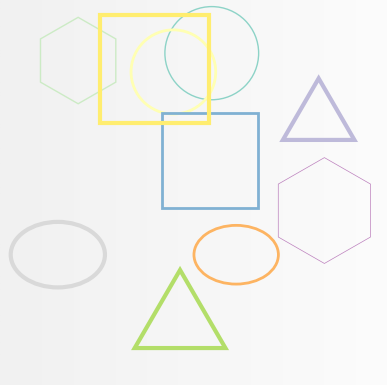[{"shape": "circle", "thickness": 1, "radius": 0.6, "center": [0.546, 0.862]}, {"shape": "circle", "thickness": 2, "radius": 0.55, "center": [0.447, 0.813]}, {"shape": "triangle", "thickness": 3, "radius": 0.53, "center": [0.822, 0.69]}, {"shape": "square", "thickness": 2, "radius": 0.62, "center": [0.542, 0.583]}, {"shape": "oval", "thickness": 2, "radius": 0.54, "center": [0.609, 0.338]}, {"shape": "triangle", "thickness": 3, "radius": 0.68, "center": [0.465, 0.164]}, {"shape": "oval", "thickness": 3, "radius": 0.61, "center": [0.149, 0.339]}, {"shape": "hexagon", "thickness": 0.5, "radius": 0.69, "center": [0.837, 0.453]}, {"shape": "hexagon", "thickness": 1, "radius": 0.56, "center": [0.202, 0.843]}, {"shape": "square", "thickness": 3, "radius": 0.7, "center": [0.399, 0.822]}]